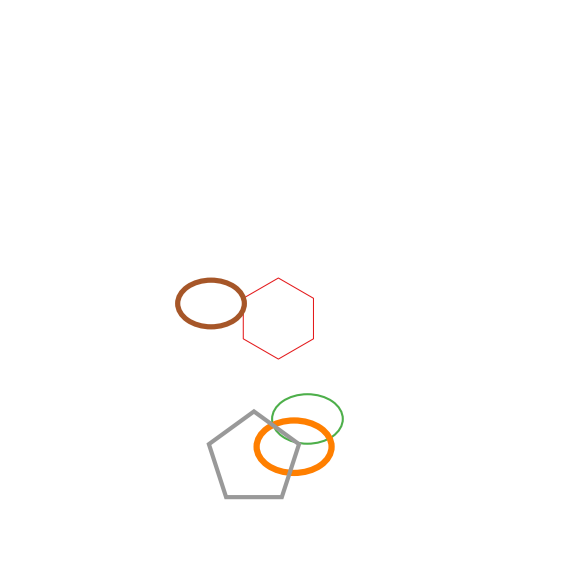[{"shape": "hexagon", "thickness": 0.5, "radius": 0.35, "center": [0.482, 0.448]}, {"shape": "oval", "thickness": 1, "radius": 0.31, "center": [0.532, 0.274]}, {"shape": "oval", "thickness": 3, "radius": 0.32, "center": [0.509, 0.226]}, {"shape": "oval", "thickness": 2.5, "radius": 0.29, "center": [0.365, 0.474]}, {"shape": "pentagon", "thickness": 2, "radius": 0.41, "center": [0.44, 0.205]}]